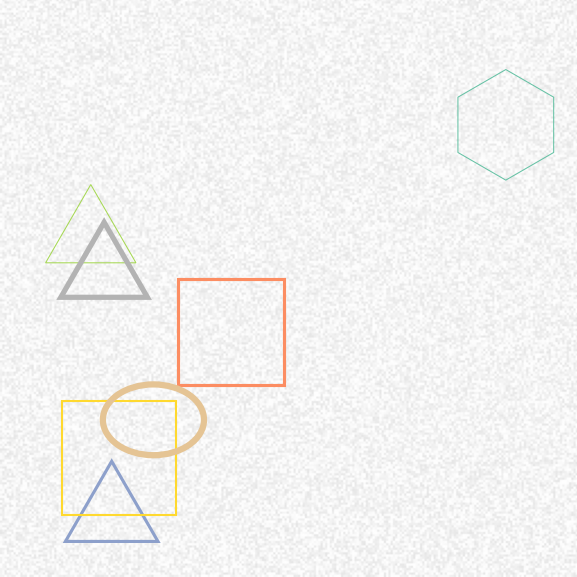[{"shape": "hexagon", "thickness": 0.5, "radius": 0.48, "center": [0.876, 0.783]}, {"shape": "square", "thickness": 1.5, "radius": 0.46, "center": [0.399, 0.424]}, {"shape": "triangle", "thickness": 1.5, "radius": 0.46, "center": [0.193, 0.108]}, {"shape": "triangle", "thickness": 0.5, "radius": 0.45, "center": [0.157, 0.589]}, {"shape": "square", "thickness": 1, "radius": 0.5, "center": [0.206, 0.206]}, {"shape": "oval", "thickness": 3, "radius": 0.44, "center": [0.266, 0.272]}, {"shape": "triangle", "thickness": 2.5, "radius": 0.43, "center": [0.18, 0.528]}]